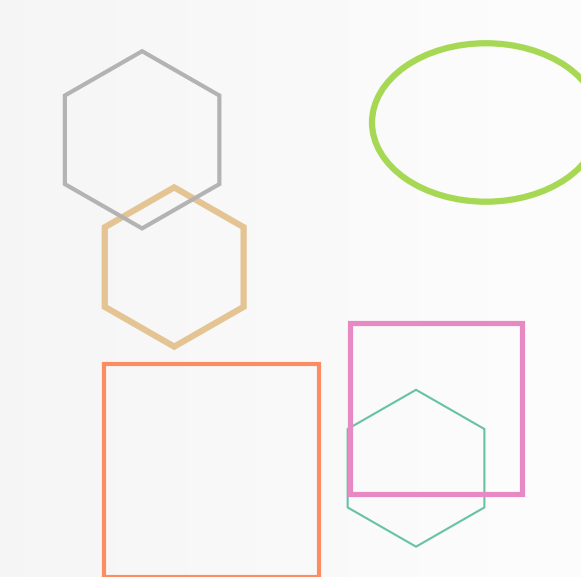[{"shape": "hexagon", "thickness": 1, "radius": 0.68, "center": [0.716, 0.188]}, {"shape": "square", "thickness": 2, "radius": 0.92, "center": [0.364, 0.184]}, {"shape": "square", "thickness": 2.5, "radius": 0.74, "center": [0.751, 0.292]}, {"shape": "oval", "thickness": 3, "radius": 0.98, "center": [0.836, 0.787]}, {"shape": "hexagon", "thickness": 3, "radius": 0.69, "center": [0.3, 0.537]}, {"shape": "hexagon", "thickness": 2, "radius": 0.77, "center": [0.244, 0.757]}]